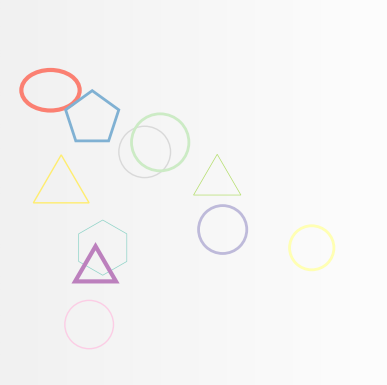[{"shape": "hexagon", "thickness": 0.5, "radius": 0.36, "center": [0.265, 0.357]}, {"shape": "circle", "thickness": 2, "radius": 0.29, "center": [0.804, 0.356]}, {"shape": "circle", "thickness": 2, "radius": 0.31, "center": [0.575, 0.404]}, {"shape": "oval", "thickness": 3, "radius": 0.38, "center": [0.13, 0.766]}, {"shape": "pentagon", "thickness": 2, "radius": 0.36, "center": [0.238, 0.692]}, {"shape": "triangle", "thickness": 0.5, "radius": 0.35, "center": [0.561, 0.529]}, {"shape": "circle", "thickness": 1, "radius": 0.31, "center": [0.23, 0.157]}, {"shape": "circle", "thickness": 1, "radius": 0.33, "center": [0.373, 0.605]}, {"shape": "triangle", "thickness": 3, "radius": 0.3, "center": [0.247, 0.3]}, {"shape": "circle", "thickness": 2, "radius": 0.37, "center": [0.413, 0.63]}, {"shape": "triangle", "thickness": 1, "radius": 0.42, "center": [0.158, 0.515]}]